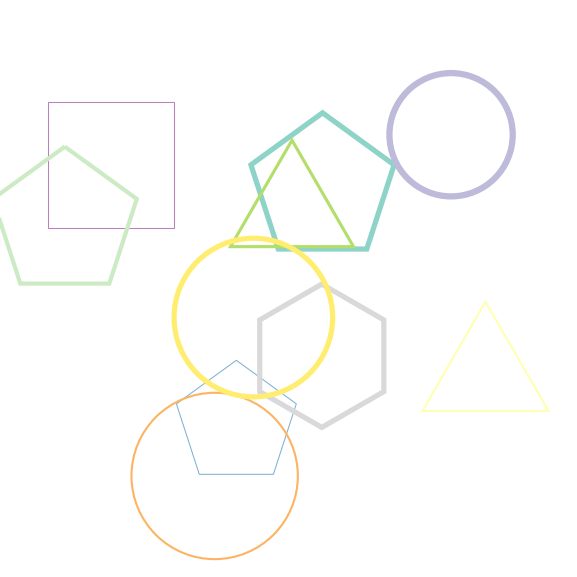[{"shape": "pentagon", "thickness": 2.5, "radius": 0.65, "center": [0.558, 0.673]}, {"shape": "triangle", "thickness": 1, "radius": 0.63, "center": [0.841, 0.35]}, {"shape": "circle", "thickness": 3, "radius": 0.53, "center": [0.781, 0.766]}, {"shape": "pentagon", "thickness": 0.5, "radius": 0.55, "center": [0.409, 0.266]}, {"shape": "circle", "thickness": 1, "radius": 0.72, "center": [0.372, 0.175]}, {"shape": "triangle", "thickness": 1.5, "radius": 0.61, "center": [0.506, 0.633]}, {"shape": "hexagon", "thickness": 2.5, "radius": 0.62, "center": [0.557, 0.383]}, {"shape": "square", "thickness": 0.5, "radius": 0.54, "center": [0.192, 0.713]}, {"shape": "pentagon", "thickness": 2, "radius": 0.66, "center": [0.112, 0.614]}, {"shape": "circle", "thickness": 2.5, "radius": 0.69, "center": [0.439, 0.449]}]